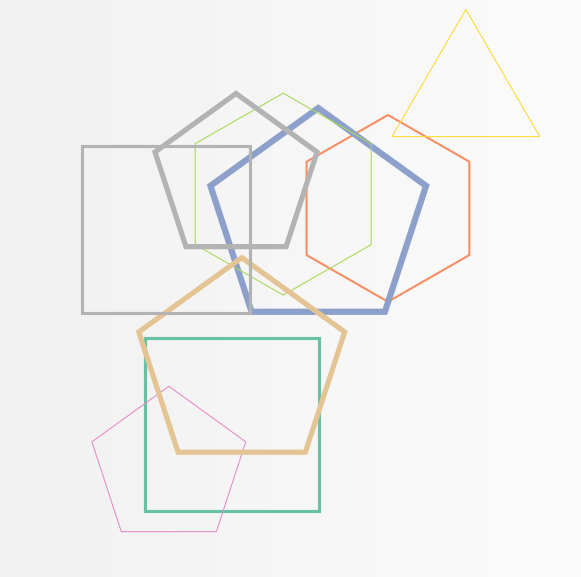[{"shape": "square", "thickness": 1.5, "radius": 0.75, "center": [0.4, 0.264]}, {"shape": "hexagon", "thickness": 1, "radius": 0.81, "center": [0.667, 0.638]}, {"shape": "pentagon", "thickness": 3, "radius": 0.98, "center": [0.548, 0.617]}, {"shape": "pentagon", "thickness": 0.5, "radius": 0.7, "center": [0.29, 0.191]}, {"shape": "hexagon", "thickness": 0.5, "radius": 0.87, "center": [0.487, 0.663]}, {"shape": "triangle", "thickness": 0.5, "radius": 0.73, "center": [0.802, 0.836]}, {"shape": "pentagon", "thickness": 2.5, "radius": 0.93, "center": [0.416, 0.367]}, {"shape": "pentagon", "thickness": 2.5, "radius": 0.73, "center": [0.406, 0.691]}, {"shape": "square", "thickness": 1.5, "radius": 0.72, "center": [0.286, 0.602]}]